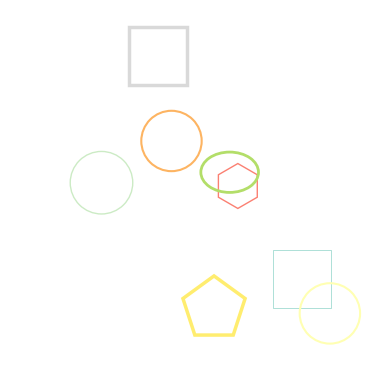[{"shape": "square", "thickness": 0.5, "radius": 0.38, "center": [0.784, 0.276]}, {"shape": "circle", "thickness": 1.5, "radius": 0.39, "center": [0.857, 0.186]}, {"shape": "hexagon", "thickness": 1, "radius": 0.29, "center": [0.618, 0.517]}, {"shape": "circle", "thickness": 1.5, "radius": 0.39, "center": [0.445, 0.634]}, {"shape": "oval", "thickness": 2, "radius": 0.37, "center": [0.597, 0.553]}, {"shape": "square", "thickness": 2.5, "radius": 0.38, "center": [0.411, 0.854]}, {"shape": "circle", "thickness": 1, "radius": 0.41, "center": [0.264, 0.525]}, {"shape": "pentagon", "thickness": 2.5, "radius": 0.42, "center": [0.556, 0.198]}]